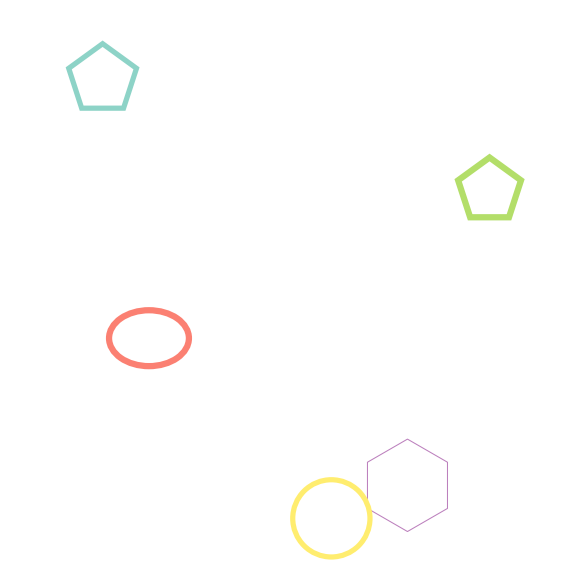[{"shape": "pentagon", "thickness": 2.5, "radius": 0.31, "center": [0.178, 0.862]}, {"shape": "oval", "thickness": 3, "radius": 0.35, "center": [0.258, 0.414]}, {"shape": "pentagon", "thickness": 3, "radius": 0.29, "center": [0.848, 0.669]}, {"shape": "hexagon", "thickness": 0.5, "radius": 0.4, "center": [0.706, 0.159]}, {"shape": "circle", "thickness": 2.5, "radius": 0.33, "center": [0.574, 0.102]}]